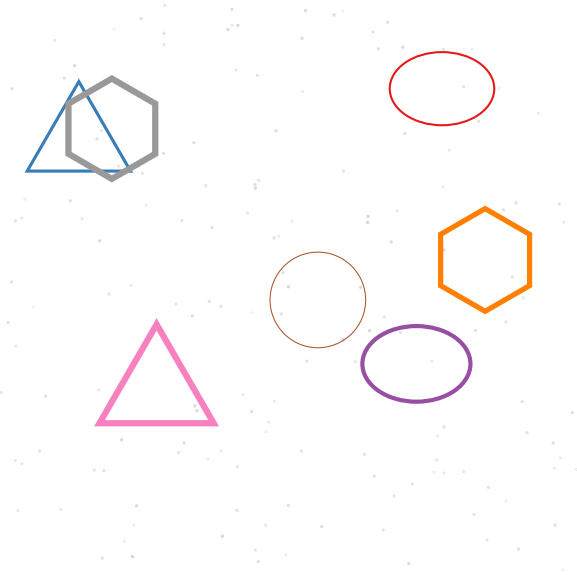[{"shape": "oval", "thickness": 1, "radius": 0.45, "center": [0.765, 0.846]}, {"shape": "triangle", "thickness": 1.5, "radius": 0.52, "center": [0.137, 0.755]}, {"shape": "oval", "thickness": 2, "radius": 0.47, "center": [0.721, 0.369]}, {"shape": "hexagon", "thickness": 2.5, "radius": 0.44, "center": [0.84, 0.549]}, {"shape": "circle", "thickness": 0.5, "radius": 0.41, "center": [0.55, 0.48]}, {"shape": "triangle", "thickness": 3, "radius": 0.57, "center": [0.271, 0.323]}, {"shape": "hexagon", "thickness": 3, "radius": 0.43, "center": [0.194, 0.776]}]